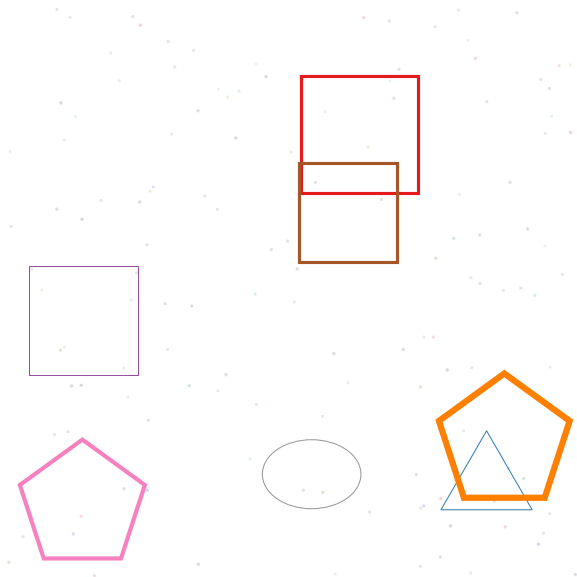[{"shape": "square", "thickness": 1.5, "radius": 0.51, "center": [0.622, 0.766]}, {"shape": "triangle", "thickness": 0.5, "radius": 0.46, "center": [0.843, 0.162]}, {"shape": "square", "thickness": 0.5, "radius": 0.47, "center": [0.145, 0.445]}, {"shape": "pentagon", "thickness": 3, "radius": 0.59, "center": [0.873, 0.233]}, {"shape": "square", "thickness": 1.5, "radius": 0.43, "center": [0.603, 0.631]}, {"shape": "pentagon", "thickness": 2, "radius": 0.57, "center": [0.143, 0.124]}, {"shape": "oval", "thickness": 0.5, "radius": 0.43, "center": [0.54, 0.178]}]